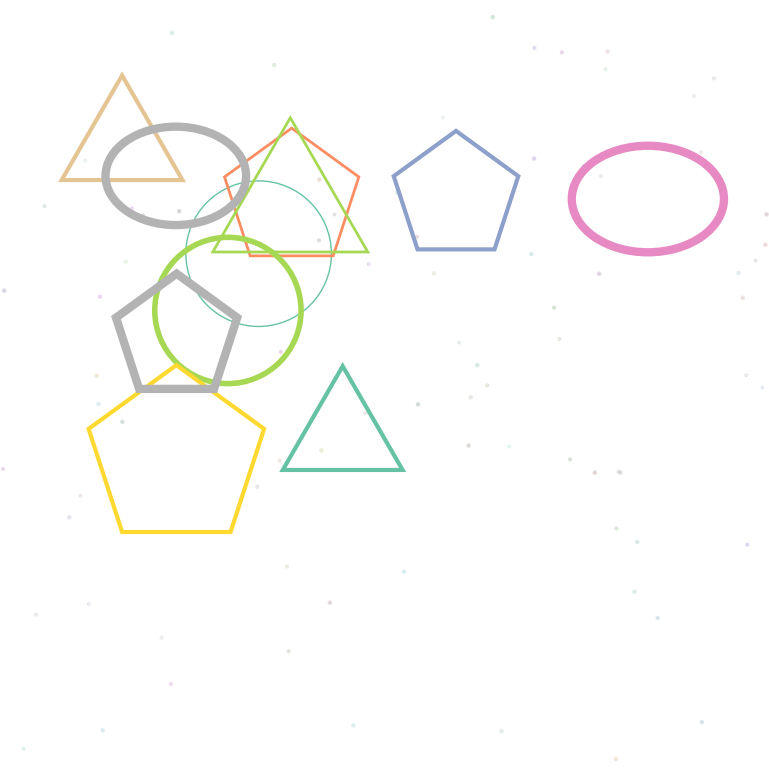[{"shape": "circle", "thickness": 0.5, "radius": 0.47, "center": [0.336, 0.671]}, {"shape": "triangle", "thickness": 1.5, "radius": 0.45, "center": [0.445, 0.435]}, {"shape": "pentagon", "thickness": 1, "radius": 0.46, "center": [0.379, 0.742]}, {"shape": "pentagon", "thickness": 1.5, "radius": 0.43, "center": [0.592, 0.745]}, {"shape": "oval", "thickness": 3, "radius": 0.49, "center": [0.841, 0.742]}, {"shape": "circle", "thickness": 2, "radius": 0.47, "center": [0.296, 0.597]}, {"shape": "triangle", "thickness": 1, "radius": 0.58, "center": [0.377, 0.731]}, {"shape": "pentagon", "thickness": 1.5, "radius": 0.6, "center": [0.229, 0.406]}, {"shape": "triangle", "thickness": 1.5, "radius": 0.45, "center": [0.159, 0.811]}, {"shape": "oval", "thickness": 3, "radius": 0.46, "center": [0.228, 0.772]}, {"shape": "pentagon", "thickness": 3, "radius": 0.41, "center": [0.229, 0.562]}]